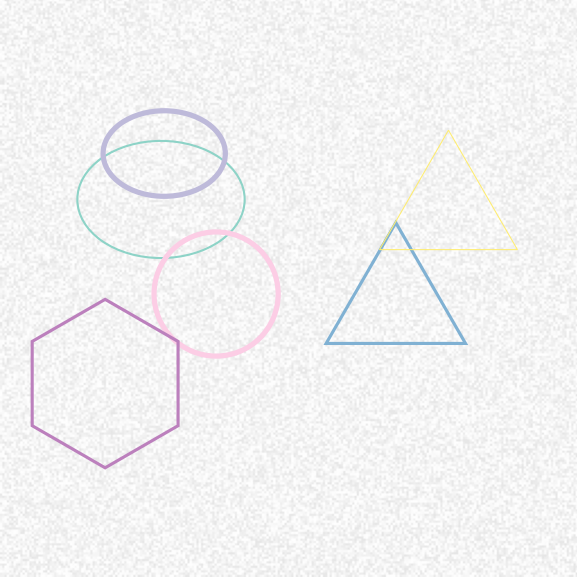[{"shape": "oval", "thickness": 1, "radius": 0.72, "center": [0.279, 0.654]}, {"shape": "oval", "thickness": 2.5, "radius": 0.53, "center": [0.284, 0.733]}, {"shape": "triangle", "thickness": 1.5, "radius": 0.7, "center": [0.685, 0.474]}, {"shape": "circle", "thickness": 2.5, "radius": 0.54, "center": [0.374, 0.49]}, {"shape": "hexagon", "thickness": 1.5, "radius": 0.73, "center": [0.182, 0.335]}, {"shape": "triangle", "thickness": 0.5, "radius": 0.69, "center": [0.777, 0.636]}]